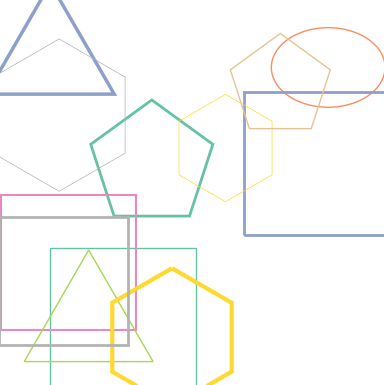[{"shape": "pentagon", "thickness": 2, "radius": 0.83, "center": [0.394, 0.574]}, {"shape": "square", "thickness": 1, "radius": 0.95, "center": [0.319, 0.165]}, {"shape": "oval", "thickness": 1, "radius": 0.74, "center": [0.852, 0.825]}, {"shape": "triangle", "thickness": 2.5, "radius": 0.96, "center": [0.131, 0.851]}, {"shape": "square", "thickness": 2, "radius": 0.93, "center": [0.819, 0.576]}, {"shape": "square", "thickness": 1.5, "radius": 0.88, "center": [0.179, 0.319]}, {"shape": "triangle", "thickness": 1, "radius": 0.97, "center": [0.23, 0.157]}, {"shape": "hexagon", "thickness": 3, "radius": 0.9, "center": [0.447, 0.124]}, {"shape": "hexagon", "thickness": 0.5, "radius": 0.7, "center": [0.586, 0.616]}, {"shape": "pentagon", "thickness": 1, "radius": 0.68, "center": [0.728, 0.776]}, {"shape": "hexagon", "thickness": 0.5, "radius": 0.99, "center": [0.154, 0.701]}, {"shape": "square", "thickness": 2, "radius": 0.84, "center": [0.165, 0.27]}]